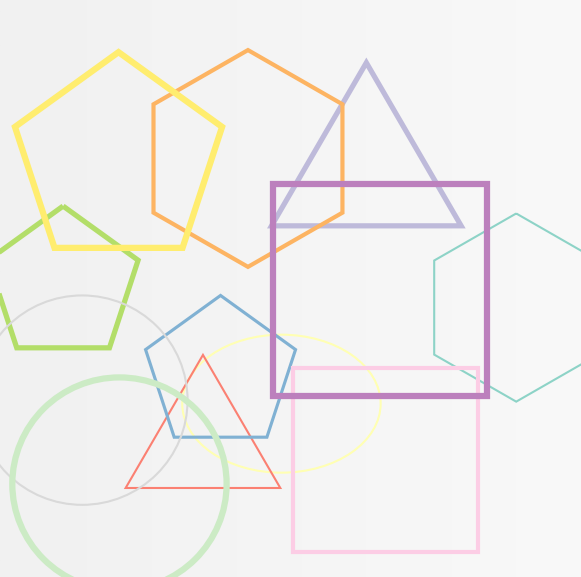[{"shape": "hexagon", "thickness": 1, "radius": 0.81, "center": [0.888, 0.467]}, {"shape": "oval", "thickness": 1, "radius": 0.85, "center": [0.484, 0.3]}, {"shape": "triangle", "thickness": 2.5, "radius": 0.94, "center": [0.63, 0.702]}, {"shape": "triangle", "thickness": 1, "radius": 0.77, "center": [0.349, 0.231]}, {"shape": "pentagon", "thickness": 1.5, "radius": 0.68, "center": [0.379, 0.352]}, {"shape": "hexagon", "thickness": 2, "radius": 0.94, "center": [0.427, 0.725]}, {"shape": "pentagon", "thickness": 2.5, "radius": 0.68, "center": [0.109, 0.507]}, {"shape": "square", "thickness": 2, "radius": 0.8, "center": [0.663, 0.202]}, {"shape": "circle", "thickness": 1, "radius": 0.91, "center": [0.141, 0.306]}, {"shape": "square", "thickness": 3, "radius": 0.92, "center": [0.654, 0.497]}, {"shape": "circle", "thickness": 3, "radius": 0.92, "center": [0.206, 0.161]}, {"shape": "pentagon", "thickness": 3, "radius": 0.94, "center": [0.204, 0.721]}]